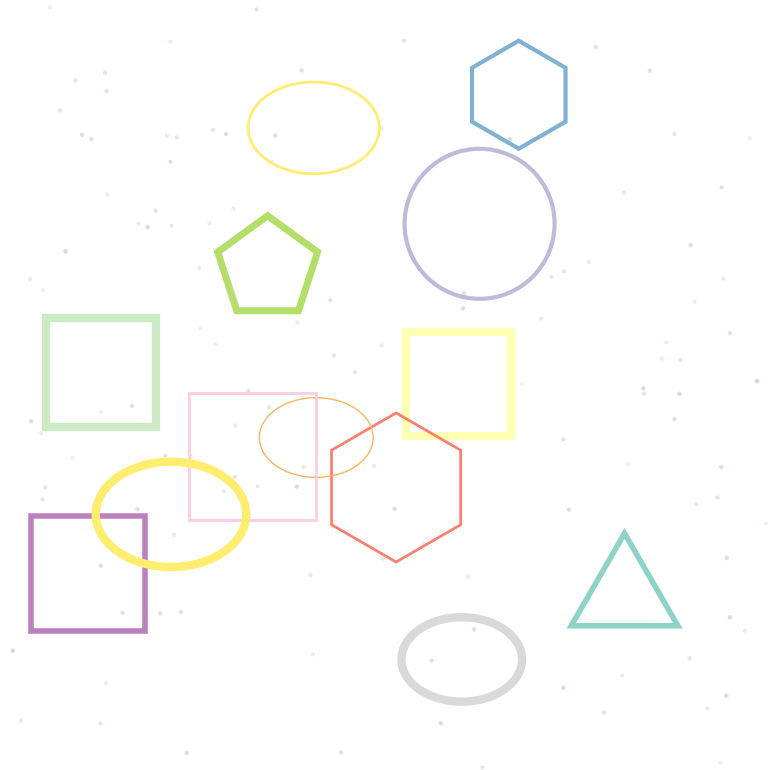[{"shape": "triangle", "thickness": 2, "radius": 0.4, "center": [0.811, 0.227]}, {"shape": "square", "thickness": 3, "radius": 0.34, "center": [0.595, 0.501]}, {"shape": "circle", "thickness": 1.5, "radius": 0.49, "center": [0.623, 0.709]}, {"shape": "hexagon", "thickness": 1, "radius": 0.48, "center": [0.514, 0.367]}, {"shape": "hexagon", "thickness": 1.5, "radius": 0.35, "center": [0.674, 0.877]}, {"shape": "oval", "thickness": 0.5, "radius": 0.37, "center": [0.411, 0.432]}, {"shape": "pentagon", "thickness": 2.5, "radius": 0.34, "center": [0.348, 0.652]}, {"shape": "square", "thickness": 1, "radius": 0.41, "center": [0.328, 0.407]}, {"shape": "oval", "thickness": 3, "radius": 0.39, "center": [0.6, 0.144]}, {"shape": "square", "thickness": 2, "radius": 0.37, "center": [0.114, 0.255]}, {"shape": "square", "thickness": 3, "radius": 0.36, "center": [0.131, 0.516]}, {"shape": "oval", "thickness": 1, "radius": 0.43, "center": [0.407, 0.834]}, {"shape": "oval", "thickness": 3, "radius": 0.49, "center": [0.222, 0.332]}]